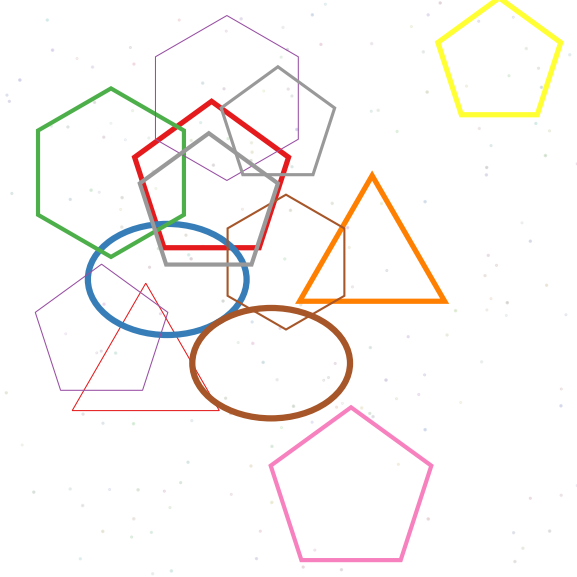[{"shape": "triangle", "thickness": 0.5, "radius": 0.74, "center": [0.252, 0.362]}, {"shape": "pentagon", "thickness": 2.5, "radius": 0.7, "center": [0.366, 0.684]}, {"shape": "oval", "thickness": 3, "radius": 0.69, "center": [0.29, 0.515]}, {"shape": "hexagon", "thickness": 2, "radius": 0.73, "center": [0.192, 0.7]}, {"shape": "pentagon", "thickness": 0.5, "radius": 0.6, "center": [0.176, 0.421]}, {"shape": "hexagon", "thickness": 0.5, "radius": 0.71, "center": [0.393, 0.829]}, {"shape": "triangle", "thickness": 2.5, "radius": 0.73, "center": [0.644, 0.55]}, {"shape": "pentagon", "thickness": 2.5, "radius": 0.56, "center": [0.865, 0.891]}, {"shape": "oval", "thickness": 3, "radius": 0.68, "center": [0.47, 0.37]}, {"shape": "hexagon", "thickness": 1, "radius": 0.58, "center": [0.495, 0.545]}, {"shape": "pentagon", "thickness": 2, "radius": 0.73, "center": [0.608, 0.148]}, {"shape": "pentagon", "thickness": 1.5, "radius": 0.52, "center": [0.481, 0.78]}, {"shape": "pentagon", "thickness": 2, "radius": 0.63, "center": [0.362, 0.643]}]